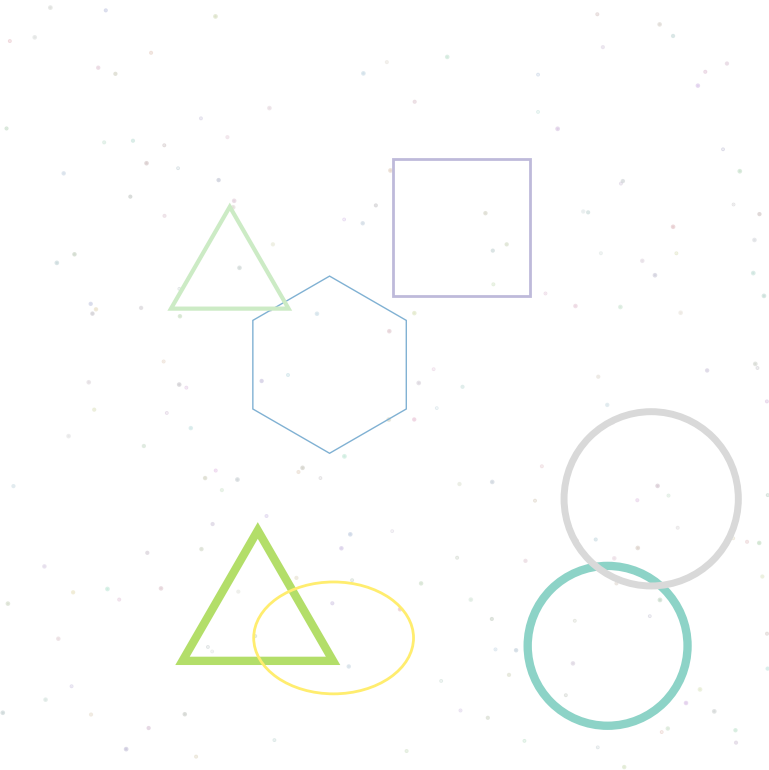[{"shape": "circle", "thickness": 3, "radius": 0.52, "center": [0.789, 0.161]}, {"shape": "square", "thickness": 1, "radius": 0.45, "center": [0.6, 0.705]}, {"shape": "hexagon", "thickness": 0.5, "radius": 0.58, "center": [0.428, 0.526]}, {"shape": "triangle", "thickness": 3, "radius": 0.56, "center": [0.335, 0.198]}, {"shape": "circle", "thickness": 2.5, "radius": 0.57, "center": [0.846, 0.352]}, {"shape": "triangle", "thickness": 1.5, "radius": 0.44, "center": [0.298, 0.643]}, {"shape": "oval", "thickness": 1, "radius": 0.52, "center": [0.433, 0.172]}]